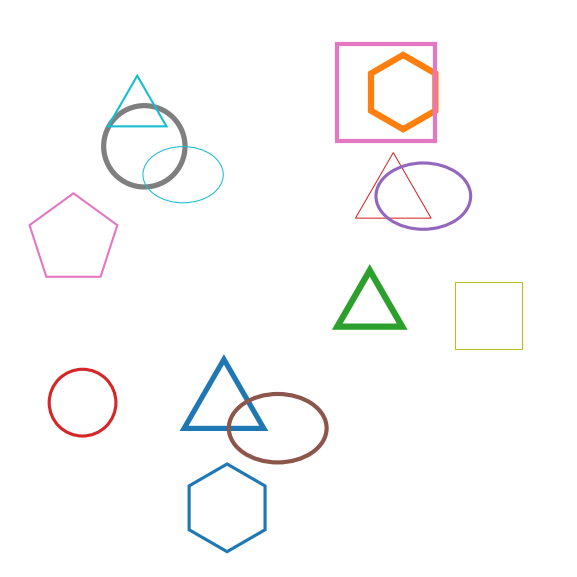[{"shape": "hexagon", "thickness": 1.5, "radius": 0.38, "center": [0.393, 0.12]}, {"shape": "triangle", "thickness": 2.5, "radius": 0.4, "center": [0.388, 0.297]}, {"shape": "hexagon", "thickness": 3, "radius": 0.32, "center": [0.698, 0.84]}, {"shape": "triangle", "thickness": 3, "radius": 0.32, "center": [0.64, 0.466]}, {"shape": "circle", "thickness": 1.5, "radius": 0.29, "center": [0.143, 0.302]}, {"shape": "triangle", "thickness": 0.5, "radius": 0.38, "center": [0.681, 0.659]}, {"shape": "oval", "thickness": 1.5, "radius": 0.41, "center": [0.733, 0.66]}, {"shape": "oval", "thickness": 2, "radius": 0.42, "center": [0.481, 0.258]}, {"shape": "pentagon", "thickness": 1, "radius": 0.4, "center": [0.127, 0.585]}, {"shape": "square", "thickness": 2, "radius": 0.42, "center": [0.668, 0.839]}, {"shape": "circle", "thickness": 2.5, "radius": 0.35, "center": [0.25, 0.746]}, {"shape": "square", "thickness": 0.5, "radius": 0.29, "center": [0.845, 0.453]}, {"shape": "triangle", "thickness": 1, "radius": 0.29, "center": [0.238, 0.81]}, {"shape": "oval", "thickness": 0.5, "radius": 0.35, "center": [0.317, 0.697]}]